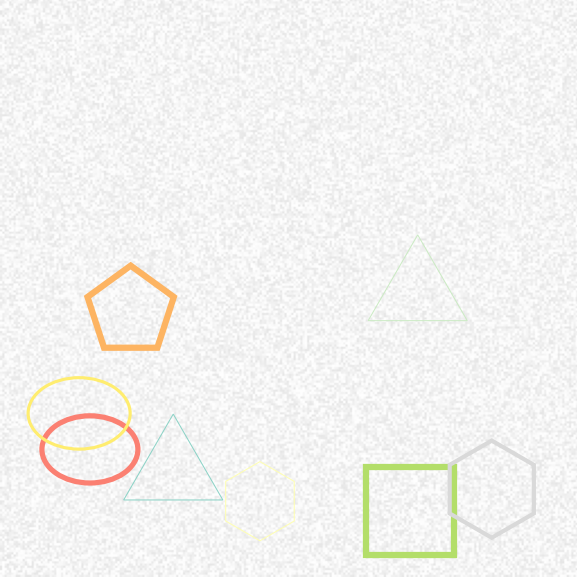[{"shape": "triangle", "thickness": 0.5, "radius": 0.5, "center": [0.3, 0.183]}, {"shape": "hexagon", "thickness": 0.5, "radius": 0.34, "center": [0.45, 0.131]}, {"shape": "oval", "thickness": 2.5, "radius": 0.42, "center": [0.156, 0.221]}, {"shape": "pentagon", "thickness": 3, "radius": 0.39, "center": [0.226, 0.461]}, {"shape": "square", "thickness": 3, "radius": 0.38, "center": [0.71, 0.114]}, {"shape": "hexagon", "thickness": 2, "radius": 0.42, "center": [0.852, 0.152]}, {"shape": "triangle", "thickness": 0.5, "radius": 0.5, "center": [0.723, 0.493]}, {"shape": "oval", "thickness": 1.5, "radius": 0.44, "center": [0.137, 0.283]}]